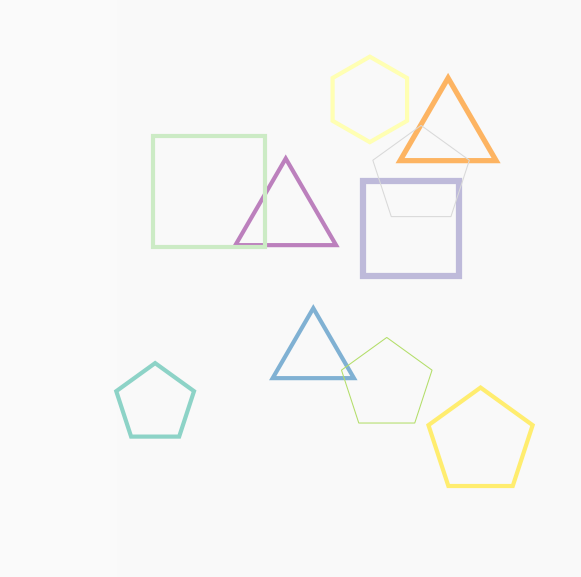[{"shape": "pentagon", "thickness": 2, "radius": 0.35, "center": [0.267, 0.3]}, {"shape": "hexagon", "thickness": 2, "radius": 0.37, "center": [0.636, 0.827]}, {"shape": "square", "thickness": 3, "radius": 0.41, "center": [0.707, 0.603]}, {"shape": "triangle", "thickness": 2, "radius": 0.4, "center": [0.539, 0.385]}, {"shape": "triangle", "thickness": 2.5, "radius": 0.48, "center": [0.771, 0.769]}, {"shape": "pentagon", "thickness": 0.5, "radius": 0.41, "center": [0.665, 0.333]}, {"shape": "pentagon", "thickness": 0.5, "radius": 0.44, "center": [0.724, 0.695]}, {"shape": "triangle", "thickness": 2, "radius": 0.5, "center": [0.492, 0.625]}, {"shape": "square", "thickness": 2, "radius": 0.48, "center": [0.359, 0.668]}, {"shape": "pentagon", "thickness": 2, "radius": 0.47, "center": [0.827, 0.234]}]